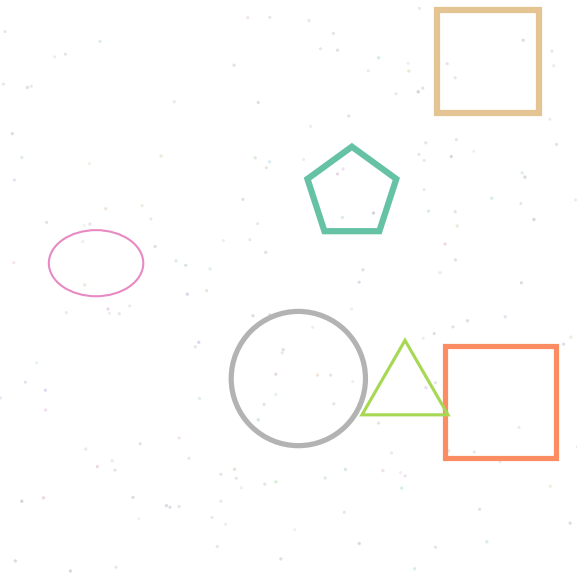[{"shape": "pentagon", "thickness": 3, "radius": 0.4, "center": [0.609, 0.664]}, {"shape": "square", "thickness": 2.5, "radius": 0.48, "center": [0.866, 0.303]}, {"shape": "oval", "thickness": 1, "radius": 0.41, "center": [0.166, 0.543]}, {"shape": "triangle", "thickness": 1.5, "radius": 0.43, "center": [0.701, 0.324]}, {"shape": "square", "thickness": 3, "radius": 0.45, "center": [0.845, 0.892]}, {"shape": "circle", "thickness": 2.5, "radius": 0.58, "center": [0.517, 0.344]}]